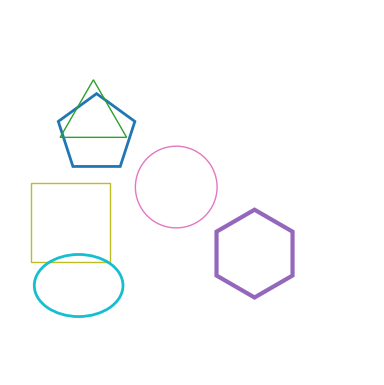[{"shape": "pentagon", "thickness": 2, "radius": 0.52, "center": [0.251, 0.652]}, {"shape": "triangle", "thickness": 1, "radius": 0.5, "center": [0.243, 0.693]}, {"shape": "hexagon", "thickness": 3, "radius": 0.57, "center": [0.661, 0.341]}, {"shape": "circle", "thickness": 1, "radius": 0.53, "center": [0.458, 0.514]}, {"shape": "square", "thickness": 1, "radius": 0.51, "center": [0.182, 0.421]}, {"shape": "oval", "thickness": 2, "radius": 0.58, "center": [0.204, 0.258]}]